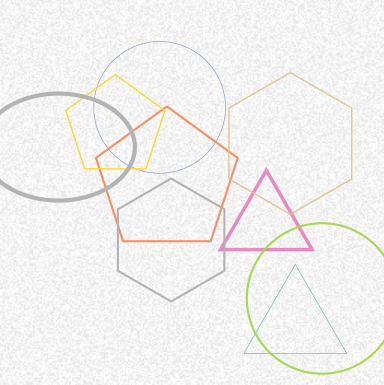[{"shape": "triangle", "thickness": 0.5, "radius": 0.77, "center": [0.767, 0.159]}, {"shape": "pentagon", "thickness": 1.5, "radius": 0.97, "center": [0.433, 0.53]}, {"shape": "circle", "thickness": 0.5, "radius": 0.86, "center": [0.415, 0.721]}, {"shape": "triangle", "thickness": 2.5, "radius": 0.69, "center": [0.692, 0.42]}, {"shape": "circle", "thickness": 1.5, "radius": 0.98, "center": [0.836, 0.225]}, {"shape": "pentagon", "thickness": 1, "radius": 0.68, "center": [0.299, 0.671]}, {"shape": "hexagon", "thickness": 1, "radius": 0.92, "center": [0.754, 0.627]}, {"shape": "hexagon", "thickness": 1.5, "radius": 0.8, "center": [0.445, 0.377]}, {"shape": "oval", "thickness": 3, "radius": 0.99, "center": [0.152, 0.618]}]